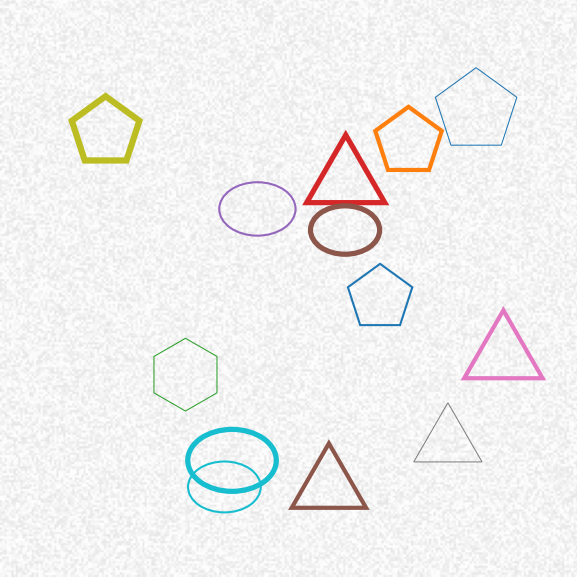[{"shape": "pentagon", "thickness": 1, "radius": 0.29, "center": [0.658, 0.484]}, {"shape": "pentagon", "thickness": 0.5, "radius": 0.37, "center": [0.824, 0.808]}, {"shape": "pentagon", "thickness": 2, "radius": 0.3, "center": [0.707, 0.754]}, {"shape": "hexagon", "thickness": 0.5, "radius": 0.32, "center": [0.321, 0.35]}, {"shape": "triangle", "thickness": 2.5, "radius": 0.39, "center": [0.599, 0.687]}, {"shape": "oval", "thickness": 1, "radius": 0.33, "center": [0.446, 0.637]}, {"shape": "triangle", "thickness": 2, "radius": 0.37, "center": [0.57, 0.157]}, {"shape": "oval", "thickness": 2.5, "radius": 0.3, "center": [0.598, 0.601]}, {"shape": "triangle", "thickness": 2, "radius": 0.39, "center": [0.872, 0.383]}, {"shape": "triangle", "thickness": 0.5, "radius": 0.34, "center": [0.776, 0.233]}, {"shape": "pentagon", "thickness": 3, "radius": 0.31, "center": [0.183, 0.771]}, {"shape": "oval", "thickness": 1, "radius": 0.31, "center": [0.389, 0.156]}, {"shape": "oval", "thickness": 2.5, "radius": 0.38, "center": [0.402, 0.202]}]